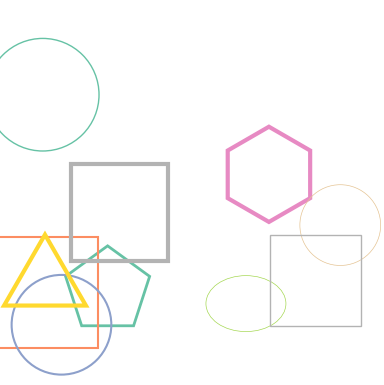[{"shape": "pentagon", "thickness": 2, "radius": 0.57, "center": [0.28, 0.247]}, {"shape": "circle", "thickness": 1, "radius": 0.73, "center": [0.111, 0.754]}, {"shape": "square", "thickness": 1.5, "radius": 0.72, "center": [0.111, 0.241]}, {"shape": "circle", "thickness": 1.5, "radius": 0.65, "center": [0.16, 0.156]}, {"shape": "hexagon", "thickness": 3, "radius": 0.62, "center": [0.699, 0.547]}, {"shape": "oval", "thickness": 0.5, "radius": 0.52, "center": [0.639, 0.211]}, {"shape": "triangle", "thickness": 3, "radius": 0.61, "center": [0.117, 0.268]}, {"shape": "circle", "thickness": 0.5, "radius": 0.52, "center": [0.884, 0.415]}, {"shape": "square", "thickness": 1, "radius": 0.59, "center": [0.82, 0.272]}, {"shape": "square", "thickness": 3, "radius": 0.63, "center": [0.311, 0.449]}]